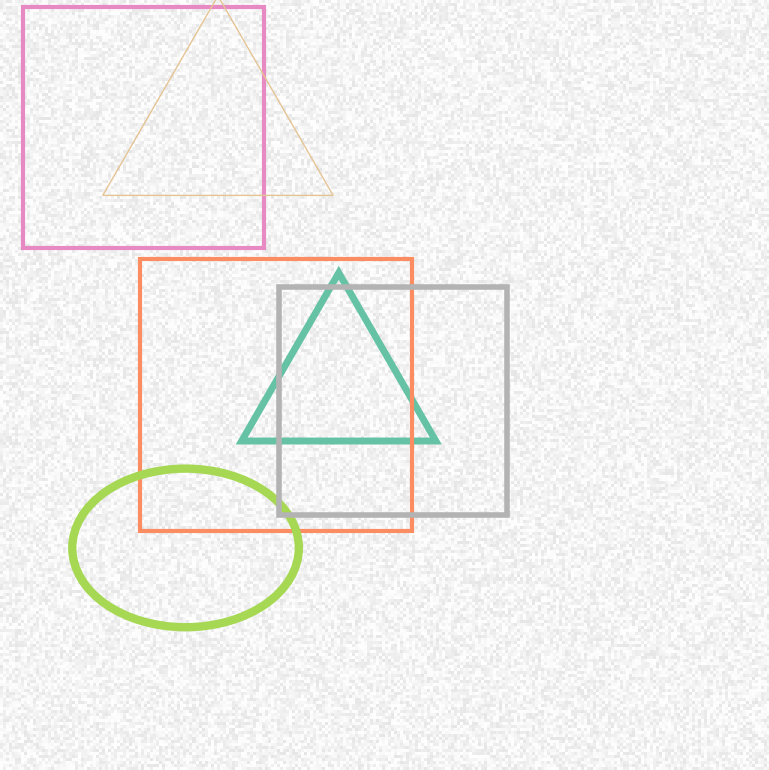[{"shape": "triangle", "thickness": 2.5, "radius": 0.73, "center": [0.44, 0.5]}, {"shape": "square", "thickness": 1.5, "radius": 0.88, "center": [0.359, 0.487]}, {"shape": "square", "thickness": 1.5, "radius": 0.78, "center": [0.187, 0.834]}, {"shape": "oval", "thickness": 3, "radius": 0.74, "center": [0.241, 0.288]}, {"shape": "triangle", "thickness": 0.5, "radius": 0.86, "center": [0.283, 0.833]}, {"shape": "square", "thickness": 2, "radius": 0.74, "center": [0.51, 0.479]}]